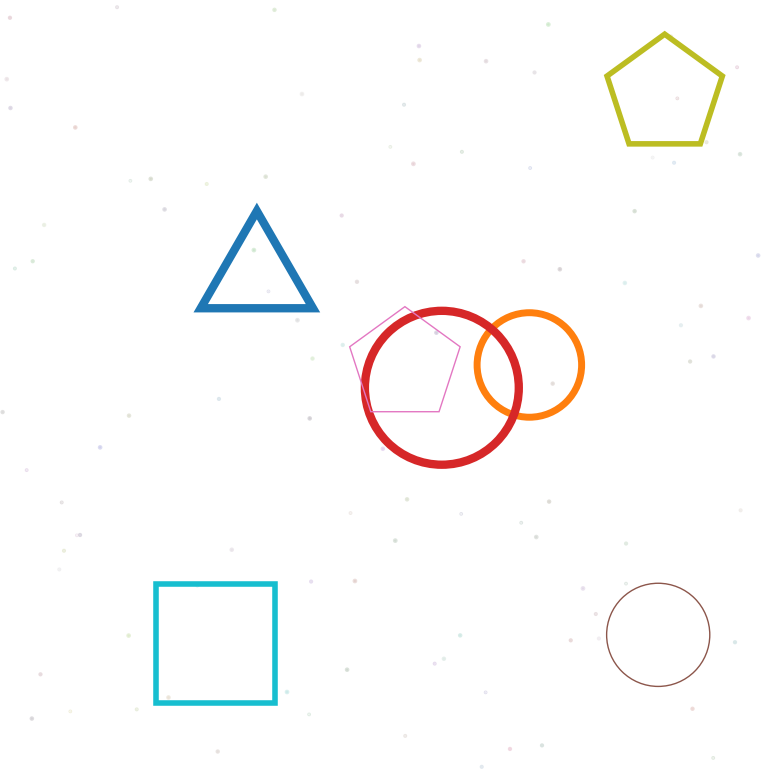[{"shape": "triangle", "thickness": 3, "radius": 0.42, "center": [0.334, 0.642]}, {"shape": "circle", "thickness": 2.5, "radius": 0.34, "center": [0.687, 0.526]}, {"shape": "circle", "thickness": 3, "radius": 0.5, "center": [0.574, 0.496]}, {"shape": "circle", "thickness": 0.5, "radius": 0.33, "center": [0.855, 0.176]}, {"shape": "pentagon", "thickness": 0.5, "radius": 0.38, "center": [0.526, 0.526]}, {"shape": "pentagon", "thickness": 2, "radius": 0.39, "center": [0.863, 0.877]}, {"shape": "square", "thickness": 2, "radius": 0.38, "center": [0.28, 0.164]}]